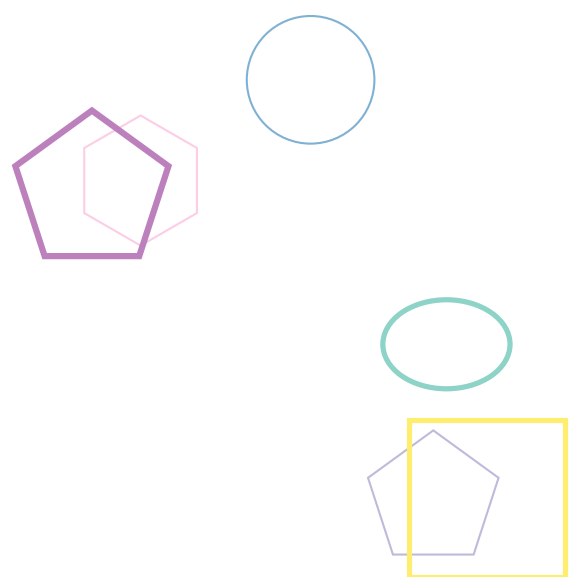[{"shape": "oval", "thickness": 2.5, "radius": 0.55, "center": [0.773, 0.403]}, {"shape": "pentagon", "thickness": 1, "radius": 0.59, "center": [0.75, 0.135]}, {"shape": "circle", "thickness": 1, "radius": 0.55, "center": [0.538, 0.861]}, {"shape": "hexagon", "thickness": 1, "radius": 0.56, "center": [0.243, 0.686]}, {"shape": "pentagon", "thickness": 3, "radius": 0.7, "center": [0.159, 0.668]}, {"shape": "square", "thickness": 2.5, "radius": 0.68, "center": [0.843, 0.136]}]